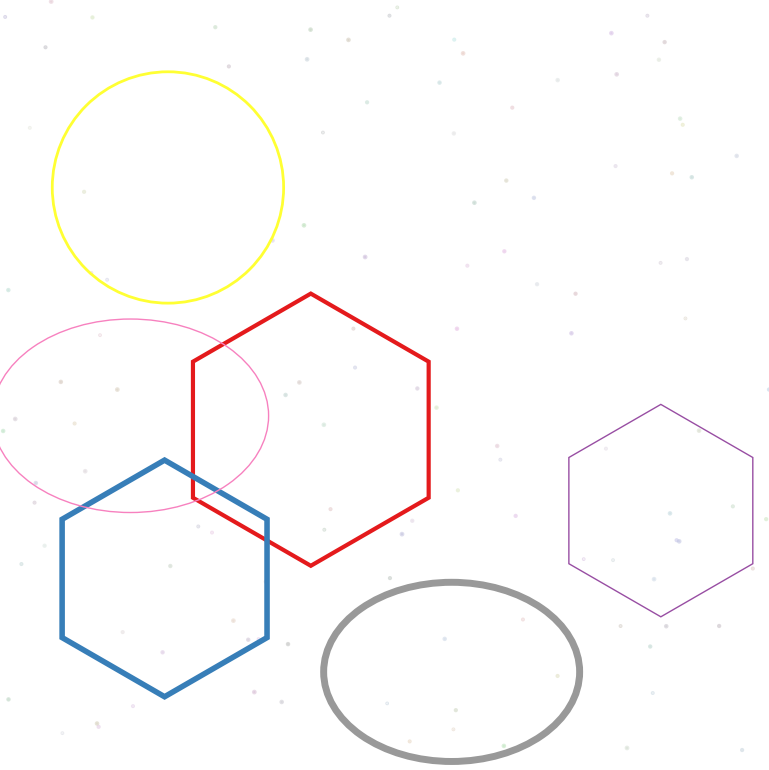[{"shape": "hexagon", "thickness": 1.5, "radius": 0.88, "center": [0.404, 0.442]}, {"shape": "hexagon", "thickness": 2, "radius": 0.77, "center": [0.214, 0.249]}, {"shape": "hexagon", "thickness": 0.5, "radius": 0.69, "center": [0.858, 0.337]}, {"shape": "circle", "thickness": 1, "radius": 0.75, "center": [0.218, 0.757]}, {"shape": "oval", "thickness": 0.5, "radius": 0.9, "center": [0.169, 0.46]}, {"shape": "oval", "thickness": 2.5, "radius": 0.83, "center": [0.587, 0.127]}]